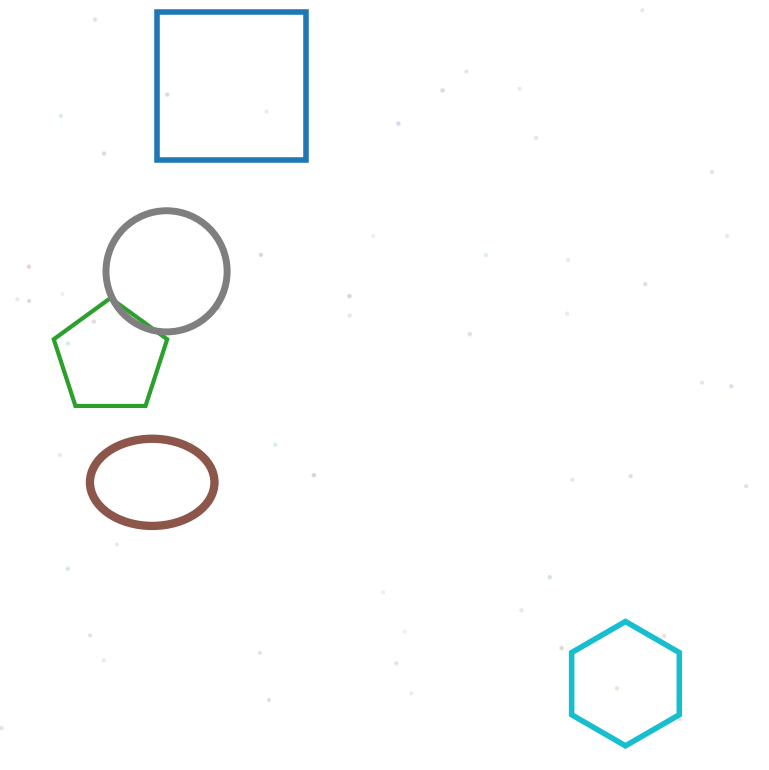[{"shape": "square", "thickness": 2, "radius": 0.48, "center": [0.3, 0.888]}, {"shape": "pentagon", "thickness": 1.5, "radius": 0.39, "center": [0.143, 0.535]}, {"shape": "oval", "thickness": 3, "radius": 0.4, "center": [0.198, 0.374]}, {"shape": "circle", "thickness": 2.5, "radius": 0.39, "center": [0.216, 0.648]}, {"shape": "hexagon", "thickness": 2, "radius": 0.4, "center": [0.812, 0.112]}]